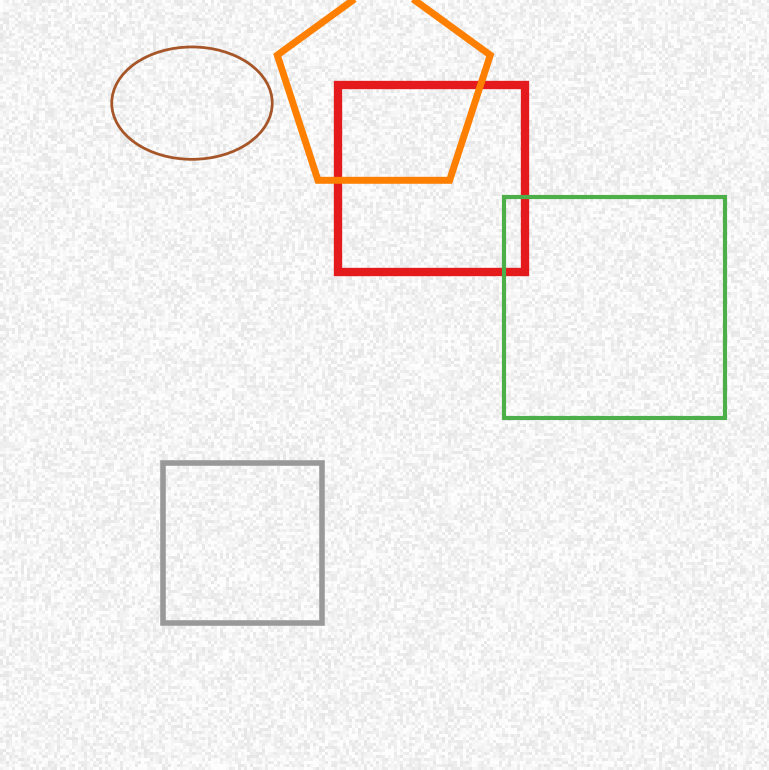[{"shape": "square", "thickness": 3, "radius": 0.61, "center": [0.56, 0.768]}, {"shape": "square", "thickness": 1.5, "radius": 0.72, "center": [0.798, 0.601]}, {"shape": "pentagon", "thickness": 2.5, "radius": 0.73, "center": [0.498, 0.883]}, {"shape": "oval", "thickness": 1, "radius": 0.52, "center": [0.249, 0.866]}, {"shape": "square", "thickness": 2, "radius": 0.52, "center": [0.315, 0.295]}]